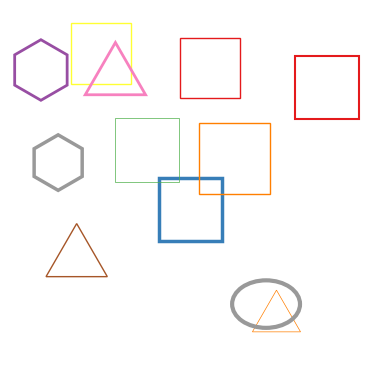[{"shape": "square", "thickness": 1, "radius": 0.39, "center": [0.545, 0.823]}, {"shape": "square", "thickness": 1.5, "radius": 0.41, "center": [0.85, 0.773]}, {"shape": "square", "thickness": 2.5, "radius": 0.41, "center": [0.495, 0.456]}, {"shape": "square", "thickness": 0.5, "radius": 0.42, "center": [0.382, 0.61]}, {"shape": "hexagon", "thickness": 2, "radius": 0.39, "center": [0.106, 0.818]}, {"shape": "triangle", "thickness": 0.5, "radius": 0.36, "center": [0.718, 0.174]}, {"shape": "square", "thickness": 1, "radius": 0.46, "center": [0.609, 0.589]}, {"shape": "square", "thickness": 1, "radius": 0.39, "center": [0.262, 0.861]}, {"shape": "triangle", "thickness": 1, "radius": 0.46, "center": [0.199, 0.327]}, {"shape": "triangle", "thickness": 2, "radius": 0.45, "center": [0.3, 0.799]}, {"shape": "oval", "thickness": 3, "radius": 0.44, "center": [0.691, 0.21]}, {"shape": "hexagon", "thickness": 2.5, "radius": 0.36, "center": [0.151, 0.578]}]